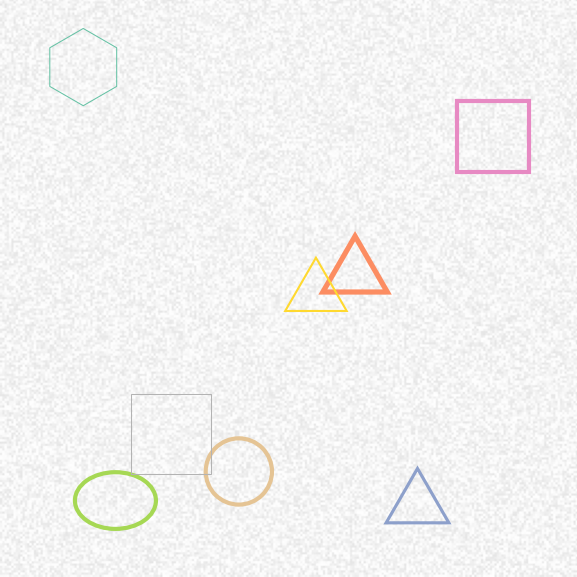[{"shape": "hexagon", "thickness": 0.5, "radius": 0.33, "center": [0.144, 0.883]}, {"shape": "triangle", "thickness": 2.5, "radius": 0.32, "center": [0.615, 0.526]}, {"shape": "triangle", "thickness": 1.5, "radius": 0.31, "center": [0.723, 0.125]}, {"shape": "square", "thickness": 2, "radius": 0.31, "center": [0.854, 0.763]}, {"shape": "oval", "thickness": 2, "radius": 0.35, "center": [0.2, 0.132]}, {"shape": "triangle", "thickness": 1, "radius": 0.31, "center": [0.547, 0.491]}, {"shape": "circle", "thickness": 2, "radius": 0.29, "center": [0.414, 0.183]}, {"shape": "square", "thickness": 0.5, "radius": 0.35, "center": [0.297, 0.248]}]